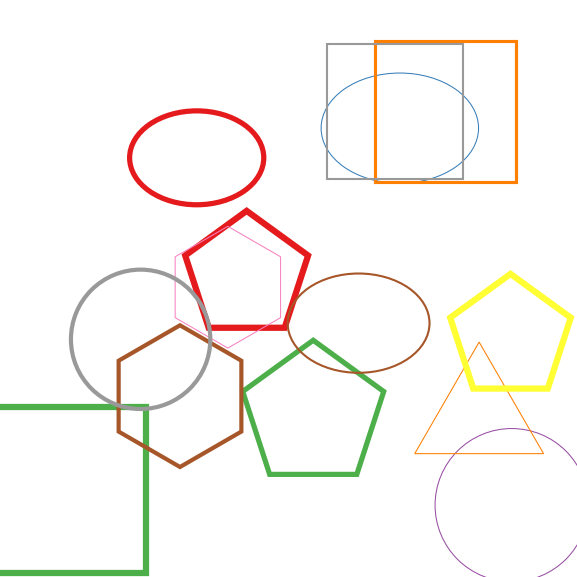[{"shape": "oval", "thickness": 2.5, "radius": 0.58, "center": [0.341, 0.726]}, {"shape": "pentagon", "thickness": 3, "radius": 0.56, "center": [0.427, 0.522]}, {"shape": "oval", "thickness": 0.5, "radius": 0.68, "center": [0.692, 0.777]}, {"shape": "pentagon", "thickness": 2.5, "radius": 0.64, "center": [0.542, 0.282]}, {"shape": "square", "thickness": 3, "radius": 0.72, "center": [0.109, 0.151]}, {"shape": "circle", "thickness": 0.5, "radius": 0.66, "center": [0.886, 0.124]}, {"shape": "triangle", "thickness": 0.5, "radius": 0.64, "center": [0.83, 0.278]}, {"shape": "square", "thickness": 1.5, "radius": 0.61, "center": [0.771, 0.805]}, {"shape": "pentagon", "thickness": 3, "radius": 0.55, "center": [0.884, 0.415]}, {"shape": "hexagon", "thickness": 2, "radius": 0.61, "center": [0.312, 0.313]}, {"shape": "oval", "thickness": 1, "radius": 0.61, "center": [0.621, 0.44]}, {"shape": "hexagon", "thickness": 0.5, "radius": 0.53, "center": [0.395, 0.502]}, {"shape": "square", "thickness": 1, "radius": 0.59, "center": [0.684, 0.806]}, {"shape": "circle", "thickness": 2, "radius": 0.6, "center": [0.243, 0.412]}]